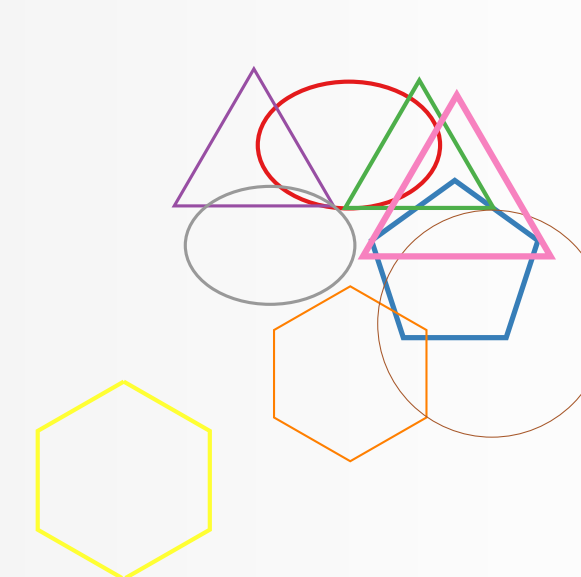[{"shape": "oval", "thickness": 2, "radius": 0.78, "center": [0.6, 0.748]}, {"shape": "pentagon", "thickness": 2.5, "radius": 0.75, "center": [0.782, 0.536]}, {"shape": "triangle", "thickness": 2, "radius": 0.74, "center": [0.721, 0.713]}, {"shape": "triangle", "thickness": 1.5, "radius": 0.79, "center": [0.437, 0.722]}, {"shape": "hexagon", "thickness": 1, "radius": 0.76, "center": [0.603, 0.352]}, {"shape": "hexagon", "thickness": 2, "radius": 0.85, "center": [0.213, 0.167]}, {"shape": "circle", "thickness": 0.5, "radius": 0.98, "center": [0.846, 0.439]}, {"shape": "triangle", "thickness": 3, "radius": 0.93, "center": [0.786, 0.648]}, {"shape": "oval", "thickness": 1.5, "radius": 0.73, "center": [0.465, 0.574]}]